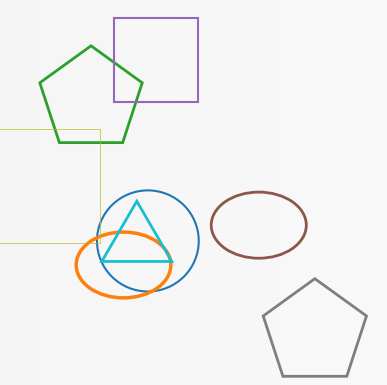[{"shape": "circle", "thickness": 1.5, "radius": 0.66, "center": [0.382, 0.374]}, {"shape": "oval", "thickness": 2.5, "radius": 0.61, "center": [0.319, 0.312]}, {"shape": "pentagon", "thickness": 2, "radius": 0.69, "center": [0.235, 0.742]}, {"shape": "square", "thickness": 1.5, "radius": 0.54, "center": [0.402, 0.844]}, {"shape": "oval", "thickness": 2, "radius": 0.61, "center": [0.668, 0.415]}, {"shape": "pentagon", "thickness": 2, "radius": 0.7, "center": [0.813, 0.136]}, {"shape": "square", "thickness": 0.5, "radius": 0.74, "center": [0.11, 0.517]}, {"shape": "triangle", "thickness": 2, "radius": 0.52, "center": [0.353, 0.373]}]